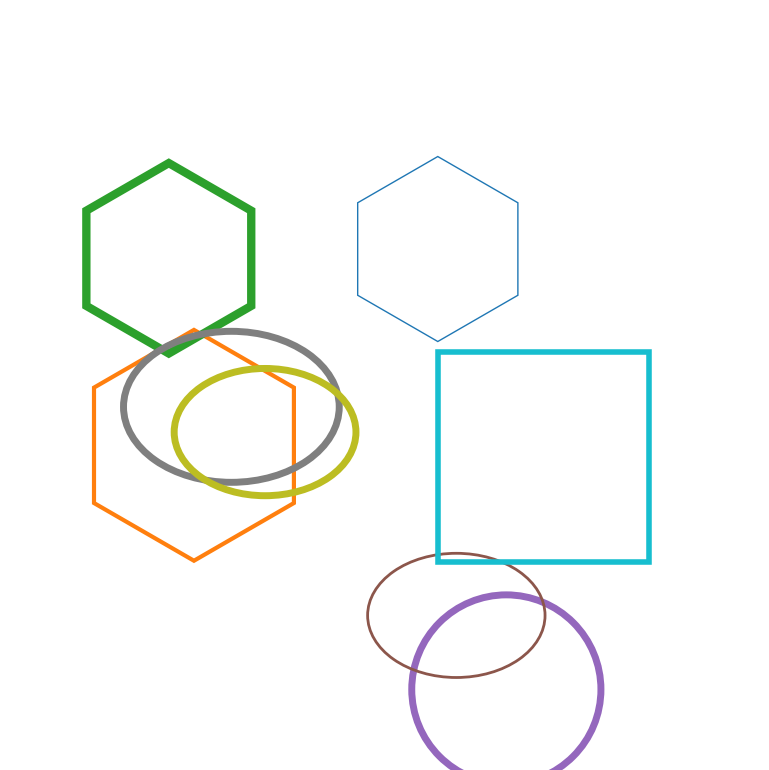[{"shape": "hexagon", "thickness": 0.5, "radius": 0.6, "center": [0.569, 0.677]}, {"shape": "hexagon", "thickness": 1.5, "radius": 0.75, "center": [0.252, 0.422]}, {"shape": "hexagon", "thickness": 3, "radius": 0.62, "center": [0.219, 0.665]}, {"shape": "circle", "thickness": 2.5, "radius": 0.61, "center": [0.658, 0.105]}, {"shape": "oval", "thickness": 1, "radius": 0.58, "center": [0.593, 0.201]}, {"shape": "oval", "thickness": 2.5, "radius": 0.7, "center": [0.3, 0.472]}, {"shape": "oval", "thickness": 2.5, "radius": 0.59, "center": [0.344, 0.439]}, {"shape": "square", "thickness": 2, "radius": 0.68, "center": [0.706, 0.407]}]